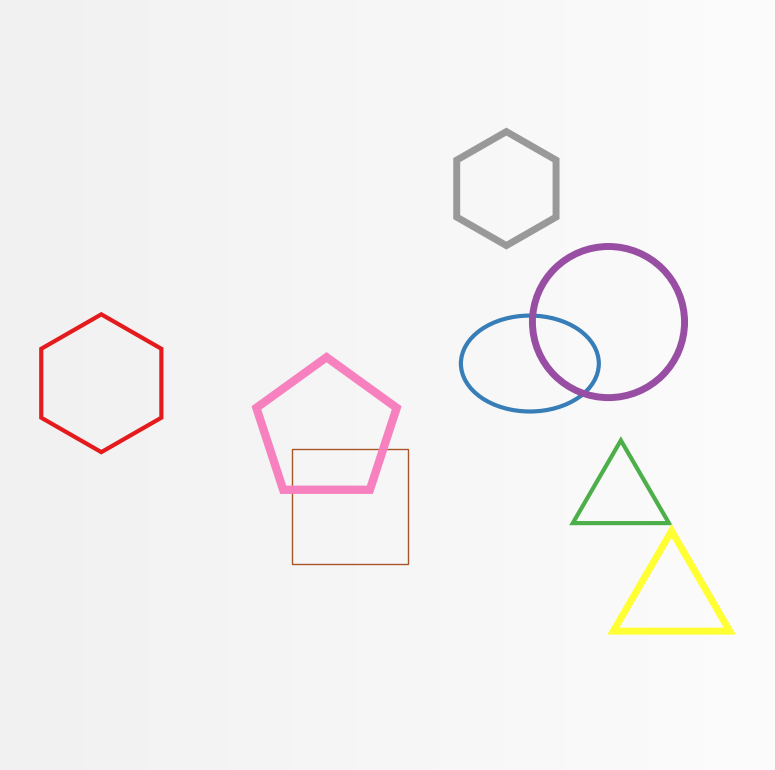[{"shape": "hexagon", "thickness": 1.5, "radius": 0.45, "center": [0.131, 0.502]}, {"shape": "oval", "thickness": 1.5, "radius": 0.44, "center": [0.684, 0.528]}, {"shape": "triangle", "thickness": 1.5, "radius": 0.36, "center": [0.801, 0.356]}, {"shape": "circle", "thickness": 2.5, "radius": 0.49, "center": [0.785, 0.582]}, {"shape": "triangle", "thickness": 2.5, "radius": 0.43, "center": [0.867, 0.224]}, {"shape": "square", "thickness": 0.5, "radius": 0.38, "center": [0.452, 0.342]}, {"shape": "pentagon", "thickness": 3, "radius": 0.48, "center": [0.421, 0.441]}, {"shape": "hexagon", "thickness": 2.5, "radius": 0.37, "center": [0.653, 0.755]}]